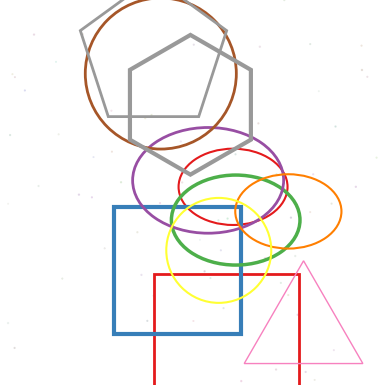[{"shape": "square", "thickness": 2, "radius": 0.94, "center": [0.588, 0.1]}, {"shape": "oval", "thickness": 1.5, "radius": 0.71, "center": [0.605, 0.515]}, {"shape": "square", "thickness": 3, "radius": 0.82, "center": [0.461, 0.298]}, {"shape": "oval", "thickness": 2.5, "radius": 0.83, "center": [0.612, 0.428]}, {"shape": "oval", "thickness": 2, "radius": 0.98, "center": [0.541, 0.532]}, {"shape": "oval", "thickness": 1.5, "radius": 0.69, "center": [0.749, 0.451]}, {"shape": "circle", "thickness": 1.5, "radius": 0.68, "center": [0.568, 0.35]}, {"shape": "circle", "thickness": 2, "radius": 0.98, "center": [0.418, 0.809]}, {"shape": "triangle", "thickness": 1, "radius": 0.89, "center": [0.788, 0.145]}, {"shape": "hexagon", "thickness": 3, "radius": 0.91, "center": [0.495, 0.728]}, {"shape": "pentagon", "thickness": 2, "radius": 1.0, "center": [0.399, 0.859]}]